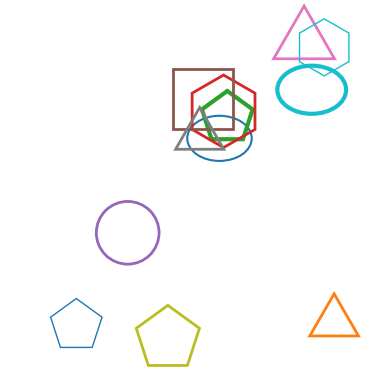[{"shape": "pentagon", "thickness": 1, "radius": 0.35, "center": [0.198, 0.154]}, {"shape": "oval", "thickness": 1.5, "radius": 0.42, "center": [0.57, 0.641]}, {"shape": "triangle", "thickness": 2, "radius": 0.37, "center": [0.868, 0.164]}, {"shape": "pentagon", "thickness": 3, "radius": 0.35, "center": [0.59, 0.694]}, {"shape": "hexagon", "thickness": 2, "radius": 0.47, "center": [0.581, 0.711]}, {"shape": "circle", "thickness": 2, "radius": 0.41, "center": [0.332, 0.395]}, {"shape": "square", "thickness": 2, "radius": 0.39, "center": [0.527, 0.742]}, {"shape": "triangle", "thickness": 2, "radius": 0.46, "center": [0.79, 0.893]}, {"shape": "triangle", "thickness": 2, "radius": 0.36, "center": [0.519, 0.648]}, {"shape": "pentagon", "thickness": 2, "radius": 0.43, "center": [0.436, 0.121]}, {"shape": "oval", "thickness": 3, "radius": 0.45, "center": [0.81, 0.767]}, {"shape": "hexagon", "thickness": 1, "radius": 0.37, "center": [0.842, 0.877]}]